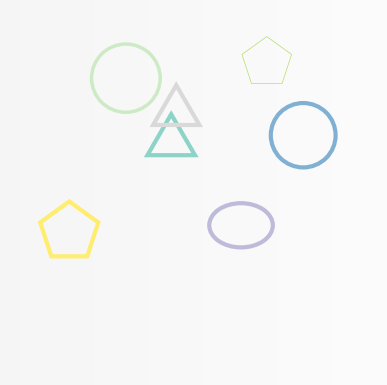[{"shape": "triangle", "thickness": 3, "radius": 0.35, "center": [0.442, 0.632]}, {"shape": "oval", "thickness": 3, "radius": 0.41, "center": [0.622, 0.415]}, {"shape": "circle", "thickness": 3, "radius": 0.42, "center": [0.782, 0.649]}, {"shape": "pentagon", "thickness": 0.5, "radius": 0.34, "center": [0.688, 0.838]}, {"shape": "triangle", "thickness": 3, "radius": 0.34, "center": [0.455, 0.71]}, {"shape": "circle", "thickness": 2.5, "radius": 0.44, "center": [0.325, 0.797]}, {"shape": "pentagon", "thickness": 3, "radius": 0.39, "center": [0.179, 0.398]}]